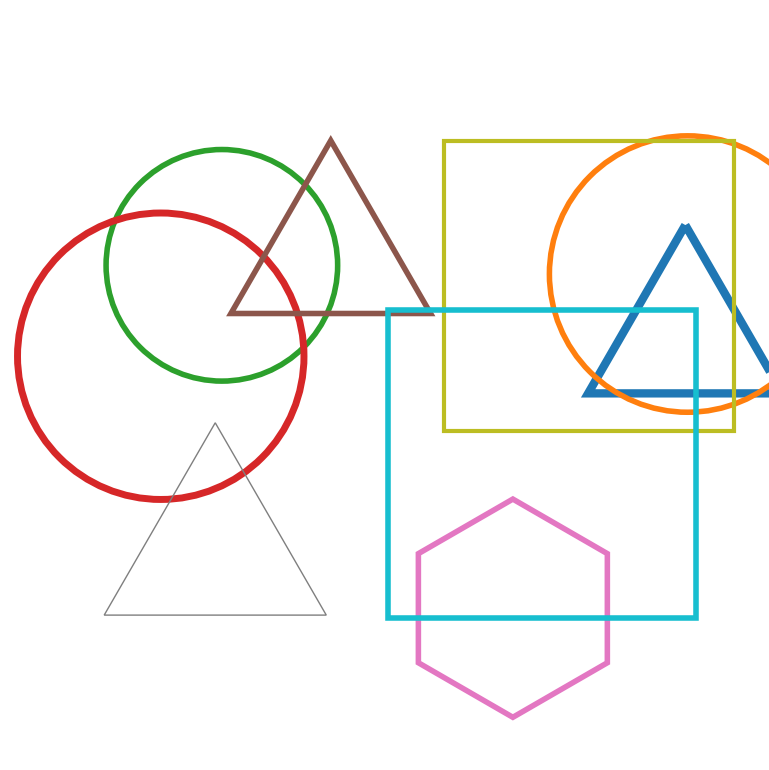[{"shape": "triangle", "thickness": 3, "radius": 0.73, "center": [0.89, 0.562]}, {"shape": "circle", "thickness": 2, "radius": 0.9, "center": [0.893, 0.644]}, {"shape": "circle", "thickness": 2, "radius": 0.75, "center": [0.288, 0.655]}, {"shape": "circle", "thickness": 2.5, "radius": 0.93, "center": [0.209, 0.537]}, {"shape": "triangle", "thickness": 2, "radius": 0.75, "center": [0.43, 0.668]}, {"shape": "hexagon", "thickness": 2, "radius": 0.71, "center": [0.666, 0.21]}, {"shape": "triangle", "thickness": 0.5, "radius": 0.83, "center": [0.28, 0.284]}, {"shape": "square", "thickness": 1.5, "radius": 0.94, "center": [0.765, 0.628]}, {"shape": "square", "thickness": 2, "radius": 1.0, "center": [0.704, 0.398]}]